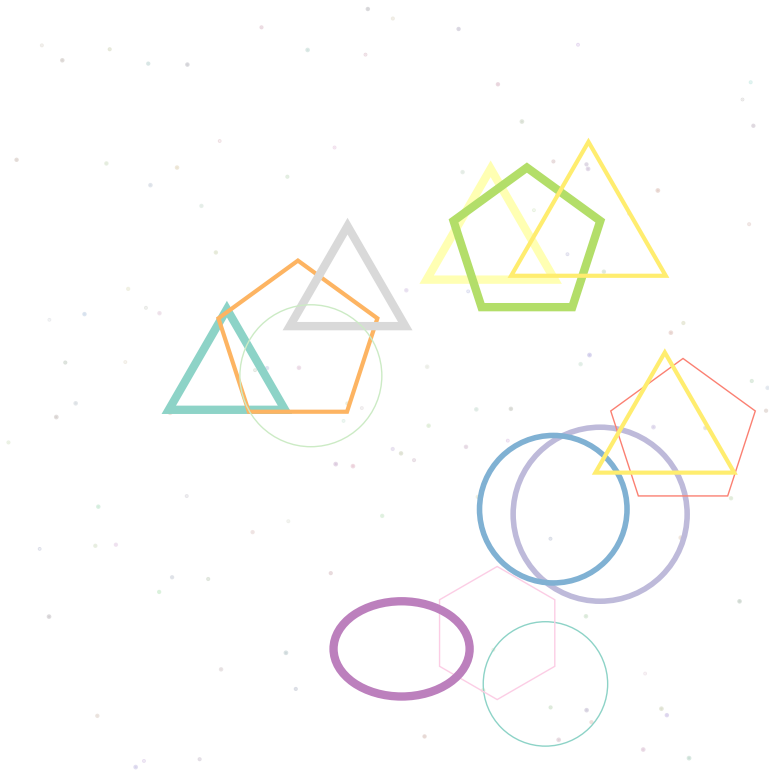[{"shape": "circle", "thickness": 0.5, "radius": 0.4, "center": [0.708, 0.112]}, {"shape": "triangle", "thickness": 3, "radius": 0.44, "center": [0.295, 0.511]}, {"shape": "triangle", "thickness": 3, "radius": 0.48, "center": [0.637, 0.685]}, {"shape": "circle", "thickness": 2, "radius": 0.56, "center": [0.779, 0.332]}, {"shape": "pentagon", "thickness": 0.5, "radius": 0.49, "center": [0.887, 0.436]}, {"shape": "circle", "thickness": 2, "radius": 0.48, "center": [0.719, 0.339]}, {"shape": "pentagon", "thickness": 1.5, "radius": 0.54, "center": [0.387, 0.553]}, {"shape": "pentagon", "thickness": 3, "radius": 0.5, "center": [0.684, 0.682]}, {"shape": "hexagon", "thickness": 0.5, "radius": 0.43, "center": [0.646, 0.178]}, {"shape": "triangle", "thickness": 3, "radius": 0.43, "center": [0.451, 0.62]}, {"shape": "oval", "thickness": 3, "radius": 0.44, "center": [0.522, 0.157]}, {"shape": "circle", "thickness": 0.5, "radius": 0.46, "center": [0.404, 0.512]}, {"shape": "triangle", "thickness": 1.5, "radius": 0.58, "center": [0.764, 0.7]}, {"shape": "triangle", "thickness": 1.5, "radius": 0.52, "center": [0.863, 0.438]}]